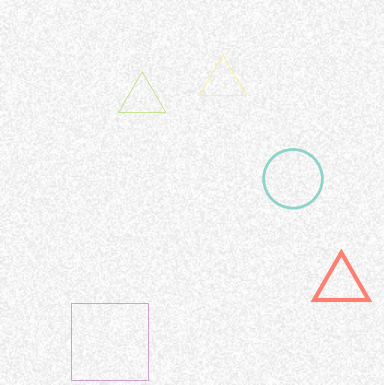[{"shape": "circle", "thickness": 2, "radius": 0.38, "center": [0.761, 0.536]}, {"shape": "triangle", "thickness": 3, "radius": 0.41, "center": [0.887, 0.262]}, {"shape": "triangle", "thickness": 0.5, "radius": 0.35, "center": [0.369, 0.743]}, {"shape": "square", "thickness": 0.5, "radius": 0.5, "center": [0.284, 0.113]}, {"shape": "triangle", "thickness": 0.5, "radius": 0.35, "center": [0.579, 0.787]}]